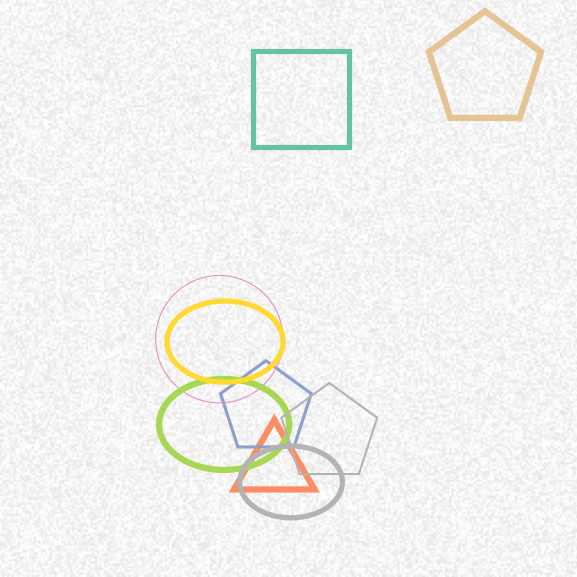[{"shape": "square", "thickness": 2.5, "radius": 0.42, "center": [0.521, 0.828]}, {"shape": "triangle", "thickness": 3, "radius": 0.4, "center": [0.475, 0.192]}, {"shape": "pentagon", "thickness": 1.5, "radius": 0.41, "center": [0.46, 0.292]}, {"shape": "circle", "thickness": 0.5, "radius": 0.55, "center": [0.38, 0.412]}, {"shape": "oval", "thickness": 3, "radius": 0.56, "center": [0.388, 0.264]}, {"shape": "oval", "thickness": 2.5, "radius": 0.5, "center": [0.39, 0.408]}, {"shape": "pentagon", "thickness": 3, "radius": 0.51, "center": [0.84, 0.878]}, {"shape": "pentagon", "thickness": 1, "radius": 0.44, "center": [0.57, 0.249]}, {"shape": "oval", "thickness": 2.5, "radius": 0.44, "center": [0.504, 0.165]}]